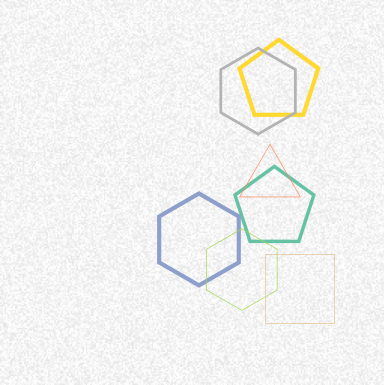[{"shape": "pentagon", "thickness": 2.5, "radius": 0.54, "center": [0.713, 0.46]}, {"shape": "triangle", "thickness": 0.5, "radius": 0.46, "center": [0.701, 0.534]}, {"shape": "hexagon", "thickness": 3, "radius": 0.6, "center": [0.517, 0.378]}, {"shape": "hexagon", "thickness": 0.5, "radius": 0.53, "center": [0.628, 0.3]}, {"shape": "pentagon", "thickness": 3, "radius": 0.54, "center": [0.724, 0.789]}, {"shape": "square", "thickness": 0.5, "radius": 0.45, "center": [0.777, 0.251]}, {"shape": "hexagon", "thickness": 2, "radius": 0.56, "center": [0.67, 0.763]}]